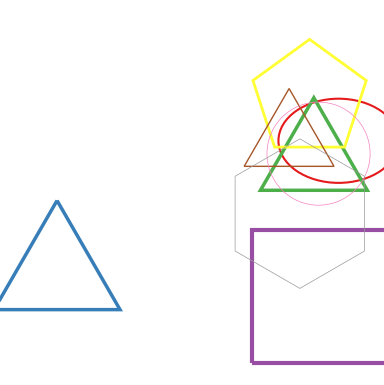[{"shape": "oval", "thickness": 1.5, "radius": 0.78, "center": [0.879, 0.634]}, {"shape": "triangle", "thickness": 2.5, "radius": 0.94, "center": [0.148, 0.29]}, {"shape": "triangle", "thickness": 2.5, "radius": 0.8, "center": [0.815, 0.586]}, {"shape": "square", "thickness": 3, "radius": 0.87, "center": [0.829, 0.23]}, {"shape": "pentagon", "thickness": 2, "radius": 0.77, "center": [0.804, 0.743]}, {"shape": "triangle", "thickness": 1, "radius": 0.67, "center": [0.751, 0.635]}, {"shape": "circle", "thickness": 0.5, "radius": 0.67, "center": [0.827, 0.601]}, {"shape": "hexagon", "thickness": 0.5, "radius": 0.97, "center": [0.779, 0.445]}]